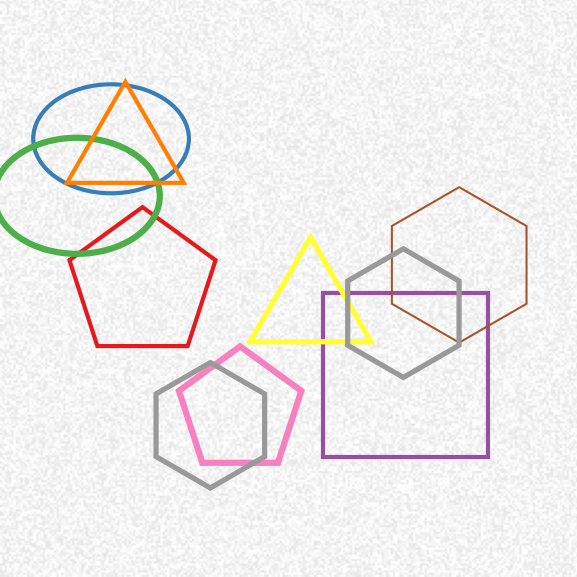[{"shape": "pentagon", "thickness": 2, "radius": 0.67, "center": [0.247, 0.507]}, {"shape": "oval", "thickness": 2, "radius": 0.67, "center": [0.192, 0.759]}, {"shape": "oval", "thickness": 3, "radius": 0.72, "center": [0.133, 0.66]}, {"shape": "square", "thickness": 2, "radius": 0.71, "center": [0.702, 0.35]}, {"shape": "triangle", "thickness": 2, "radius": 0.58, "center": [0.217, 0.741]}, {"shape": "triangle", "thickness": 2.5, "radius": 0.6, "center": [0.538, 0.468]}, {"shape": "hexagon", "thickness": 1, "radius": 0.67, "center": [0.795, 0.54]}, {"shape": "pentagon", "thickness": 3, "radius": 0.56, "center": [0.416, 0.288]}, {"shape": "hexagon", "thickness": 2.5, "radius": 0.54, "center": [0.364, 0.263]}, {"shape": "hexagon", "thickness": 2.5, "radius": 0.56, "center": [0.698, 0.457]}]